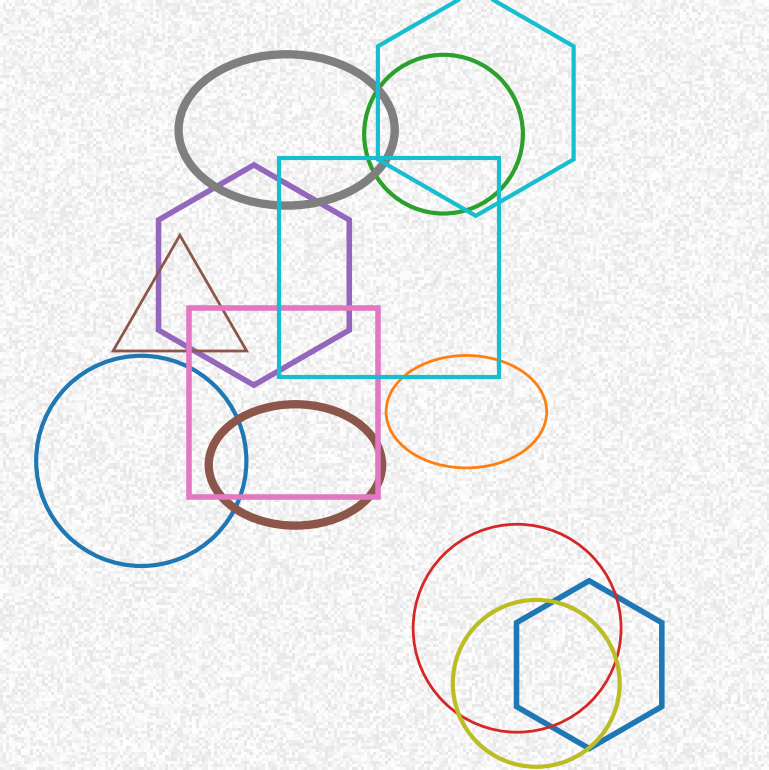[{"shape": "circle", "thickness": 1.5, "radius": 0.68, "center": [0.183, 0.401]}, {"shape": "hexagon", "thickness": 2, "radius": 0.54, "center": [0.765, 0.137]}, {"shape": "oval", "thickness": 1, "radius": 0.52, "center": [0.606, 0.465]}, {"shape": "circle", "thickness": 1.5, "radius": 0.52, "center": [0.576, 0.826]}, {"shape": "circle", "thickness": 1, "radius": 0.68, "center": [0.672, 0.184]}, {"shape": "hexagon", "thickness": 2, "radius": 0.72, "center": [0.33, 0.643]}, {"shape": "triangle", "thickness": 1, "radius": 0.5, "center": [0.234, 0.594]}, {"shape": "oval", "thickness": 3, "radius": 0.56, "center": [0.384, 0.396]}, {"shape": "square", "thickness": 2, "radius": 0.61, "center": [0.368, 0.477]}, {"shape": "oval", "thickness": 3, "radius": 0.7, "center": [0.372, 0.831]}, {"shape": "circle", "thickness": 1.5, "radius": 0.54, "center": [0.696, 0.113]}, {"shape": "hexagon", "thickness": 1.5, "radius": 0.73, "center": [0.618, 0.866]}, {"shape": "square", "thickness": 1.5, "radius": 0.71, "center": [0.505, 0.652]}]